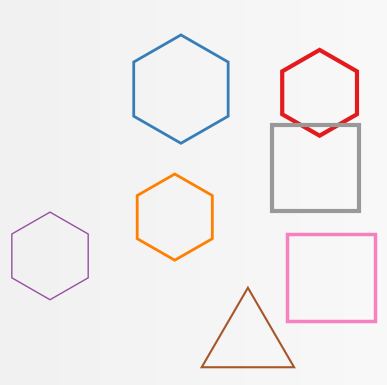[{"shape": "hexagon", "thickness": 3, "radius": 0.56, "center": [0.825, 0.759]}, {"shape": "hexagon", "thickness": 2, "radius": 0.7, "center": [0.467, 0.769]}, {"shape": "hexagon", "thickness": 1, "radius": 0.57, "center": [0.129, 0.335]}, {"shape": "hexagon", "thickness": 2, "radius": 0.56, "center": [0.451, 0.436]}, {"shape": "triangle", "thickness": 1.5, "radius": 0.69, "center": [0.64, 0.115]}, {"shape": "square", "thickness": 2.5, "radius": 0.57, "center": [0.854, 0.279]}, {"shape": "square", "thickness": 3, "radius": 0.56, "center": [0.814, 0.563]}]